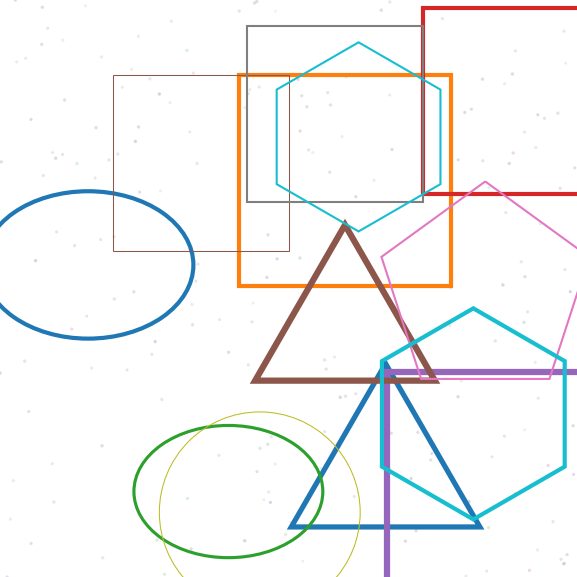[{"shape": "triangle", "thickness": 2.5, "radius": 0.94, "center": [0.668, 0.181]}, {"shape": "oval", "thickness": 2, "radius": 0.91, "center": [0.153, 0.54]}, {"shape": "square", "thickness": 2, "radius": 0.92, "center": [0.597, 0.687]}, {"shape": "oval", "thickness": 1.5, "radius": 0.82, "center": [0.395, 0.148]}, {"shape": "square", "thickness": 2, "radius": 0.81, "center": [0.894, 0.825]}, {"shape": "square", "thickness": 3, "radius": 0.89, "center": [0.849, 0.176]}, {"shape": "square", "thickness": 0.5, "radius": 0.76, "center": [0.349, 0.717]}, {"shape": "triangle", "thickness": 3, "radius": 0.9, "center": [0.597, 0.43]}, {"shape": "pentagon", "thickness": 1, "radius": 0.95, "center": [0.84, 0.496]}, {"shape": "square", "thickness": 1, "radius": 0.76, "center": [0.58, 0.801]}, {"shape": "circle", "thickness": 0.5, "radius": 0.87, "center": [0.45, 0.112]}, {"shape": "hexagon", "thickness": 1, "radius": 0.82, "center": [0.621, 0.762]}, {"shape": "hexagon", "thickness": 2, "radius": 0.91, "center": [0.82, 0.282]}]